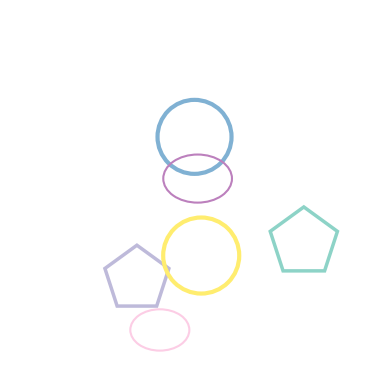[{"shape": "pentagon", "thickness": 2.5, "radius": 0.46, "center": [0.789, 0.371]}, {"shape": "pentagon", "thickness": 2.5, "radius": 0.44, "center": [0.356, 0.276]}, {"shape": "circle", "thickness": 3, "radius": 0.48, "center": [0.505, 0.645]}, {"shape": "oval", "thickness": 1.5, "radius": 0.38, "center": [0.415, 0.143]}, {"shape": "oval", "thickness": 1.5, "radius": 0.45, "center": [0.513, 0.536]}, {"shape": "circle", "thickness": 3, "radius": 0.49, "center": [0.523, 0.336]}]